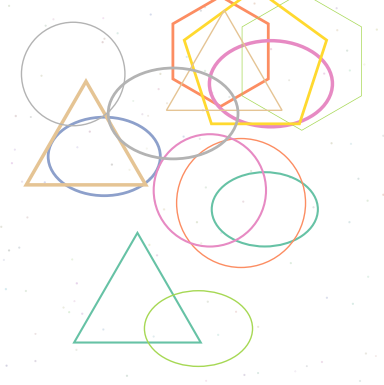[{"shape": "oval", "thickness": 1.5, "radius": 0.69, "center": [0.688, 0.456]}, {"shape": "triangle", "thickness": 1.5, "radius": 0.95, "center": [0.357, 0.205]}, {"shape": "circle", "thickness": 1, "radius": 0.84, "center": [0.626, 0.473]}, {"shape": "hexagon", "thickness": 2, "radius": 0.72, "center": [0.573, 0.867]}, {"shape": "oval", "thickness": 2, "radius": 0.73, "center": [0.271, 0.594]}, {"shape": "circle", "thickness": 1.5, "radius": 0.73, "center": [0.545, 0.506]}, {"shape": "oval", "thickness": 2.5, "radius": 0.8, "center": [0.704, 0.783]}, {"shape": "oval", "thickness": 1, "radius": 0.7, "center": [0.516, 0.147]}, {"shape": "hexagon", "thickness": 0.5, "radius": 0.9, "center": [0.784, 0.841]}, {"shape": "pentagon", "thickness": 2, "radius": 0.97, "center": [0.663, 0.836]}, {"shape": "triangle", "thickness": 2.5, "radius": 0.9, "center": [0.223, 0.609]}, {"shape": "triangle", "thickness": 1, "radius": 0.87, "center": [0.582, 0.8]}, {"shape": "oval", "thickness": 2, "radius": 0.84, "center": [0.45, 0.705]}, {"shape": "circle", "thickness": 1, "radius": 0.67, "center": [0.19, 0.808]}]